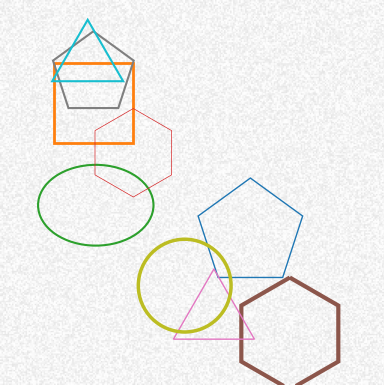[{"shape": "pentagon", "thickness": 1, "radius": 0.71, "center": [0.65, 0.395]}, {"shape": "square", "thickness": 2, "radius": 0.52, "center": [0.243, 0.732]}, {"shape": "oval", "thickness": 1.5, "radius": 0.75, "center": [0.249, 0.467]}, {"shape": "hexagon", "thickness": 0.5, "radius": 0.57, "center": [0.346, 0.603]}, {"shape": "hexagon", "thickness": 3, "radius": 0.73, "center": [0.753, 0.134]}, {"shape": "triangle", "thickness": 1, "radius": 0.61, "center": [0.556, 0.18]}, {"shape": "pentagon", "thickness": 1.5, "radius": 0.55, "center": [0.243, 0.808]}, {"shape": "circle", "thickness": 2.5, "radius": 0.6, "center": [0.48, 0.258]}, {"shape": "triangle", "thickness": 1.5, "radius": 0.53, "center": [0.228, 0.842]}]